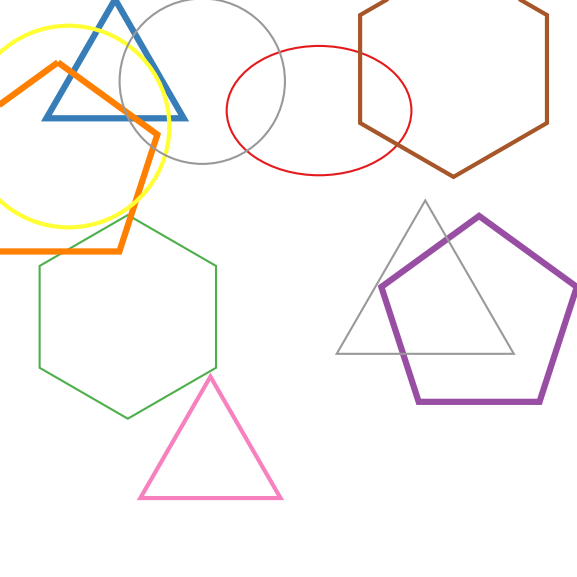[{"shape": "oval", "thickness": 1, "radius": 0.8, "center": [0.552, 0.808]}, {"shape": "triangle", "thickness": 3, "radius": 0.69, "center": [0.199, 0.863]}, {"shape": "hexagon", "thickness": 1, "radius": 0.88, "center": [0.221, 0.45]}, {"shape": "pentagon", "thickness": 3, "radius": 0.89, "center": [0.83, 0.447]}, {"shape": "pentagon", "thickness": 3, "radius": 0.91, "center": [0.1, 0.71]}, {"shape": "circle", "thickness": 2, "radius": 0.87, "center": [0.119, 0.78]}, {"shape": "hexagon", "thickness": 2, "radius": 0.93, "center": [0.785, 0.88]}, {"shape": "triangle", "thickness": 2, "radius": 0.7, "center": [0.364, 0.207]}, {"shape": "circle", "thickness": 1, "radius": 0.72, "center": [0.35, 0.858]}, {"shape": "triangle", "thickness": 1, "radius": 0.89, "center": [0.736, 0.475]}]